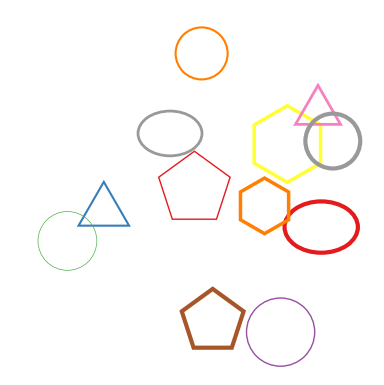[{"shape": "oval", "thickness": 3, "radius": 0.48, "center": [0.834, 0.41]}, {"shape": "pentagon", "thickness": 1, "radius": 0.49, "center": [0.505, 0.51]}, {"shape": "triangle", "thickness": 1.5, "radius": 0.38, "center": [0.27, 0.452]}, {"shape": "circle", "thickness": 0.5, "radius": 0.38, "center": [0.175, 0.374]}, {"shape": "circle", "thickness": 1, "radius": 0.44, "center": [0.729, 0.137]}, {"shape": "circle", "thickness": 1.5, "radius": 0.34, "center": [0.524, 0.861]}, {"shape": "hexagon", "thickness": 2.5, "radius": 0.36, "center": [0.687, 0.465]}, {"shape": "hexagon", "thickness": 2.5, "radius": 0.5, "center": [0.746, 0.626]}, {"shape": "pentagon", "thickness": 3, "radius": 0.42, "center": [0.552, 0.165]}, {"shape": "triangle", "thickness": 2, "radius": 0.34, "center": [0.826, 0.711]}, {"shape": "oval", "thickness": 2, "radius": 0.42, "center": [0.442, 0.653]}, {"shape": "circle", "thickness": 3, "radius": 0.36, "center": [0.864, 0.634]}]